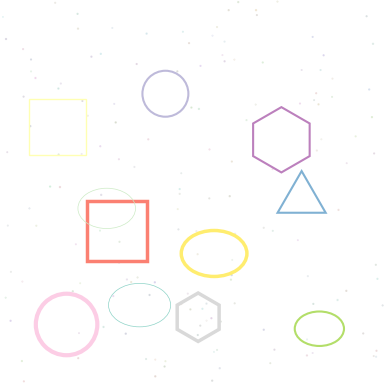[{"shape": "oval", "thickness": 0.5, "radius": 0.4, "center": [0.363, 0.208]}, {"shape": "square", "thickness": 1, "radius": 0.37, "center": [0.149, 0.67]}, {"shape": "circle", "thickness": 1.5, "radius": 0.3, "center": [0.43, 0.757]}, {"shape": "square", "thickness": 2.5, "radius": 0.39, "center": [0.304, 0.4]}, {"shape": "triangle", "thickness": 1.5, "radius": 0.36, "center": [0.783, 0.483]}, {"shape": "oval", "thickness": 1.5, "radius": 0.32, "center": [0.83, 0.146]}, {"shape": "circle", "thickness": 3, "radius": 0.4, "center": [0.173, 0.157]}, {"shape": "hexagon", "thickness": 2.5, "radius": 0.31, "center": [0.515, 0.176]}, {"shape": "hexagon", "thickness": 1.5, "radius": 0.42, "center": [0.731, 0.637]}, {"shape": "oval", "thickness": 0.5, "radius": 0.37, "center": [0.277, 0.459]}, {"shape": "oval", "thickness": 2.5, "radius": 0.43, "center": [0.556, 0.342]}]